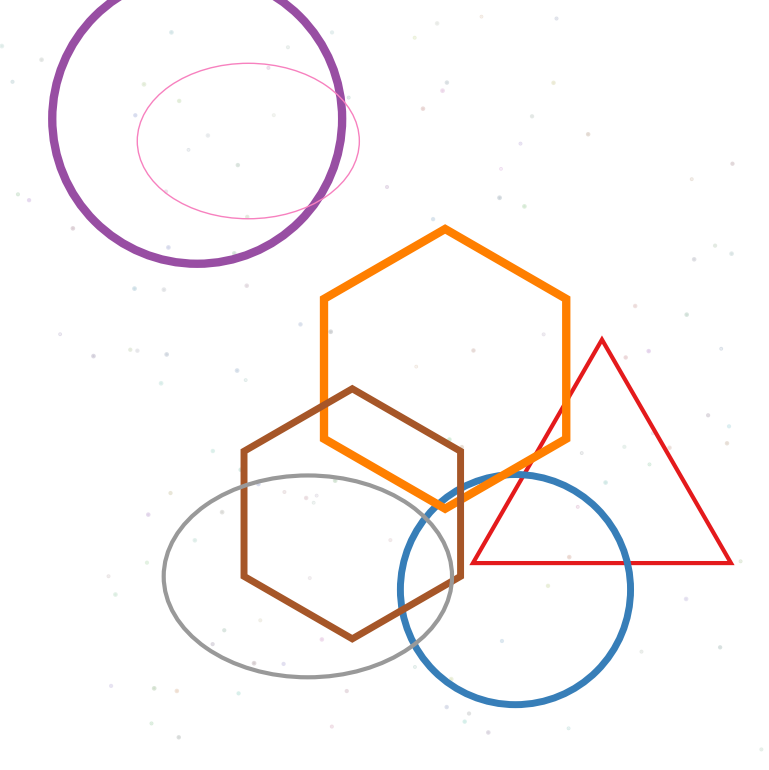[{"shape": "triangle", "thickness": 1.5, "radius": 0.97, "center": [0.782, 0.365]}, {"shape": "circle", "thickness": 2.5, "radius": 0.75, "center": [0.669, 0.234]}, {"shape": "circle", "thickness": 3, "radius": 0.94, "center": [0.256, 0.846]}, {"shape": "hexagon", "thickness": 3, "radius": 0.91, "center": [0.578, 0.521]}, {"shape": "hexagon", "thickness": 2.5, "radius": 0.81, "center": [0.458, 0.333]}, {"shape": "oval", "thickness": 0.5, "radius": 0.72, "center": [0.322, 0.817]}, {"shape": "oval", "thickness": 1.5, "radius": 0.94, "center": [0.4, 0.251]}]